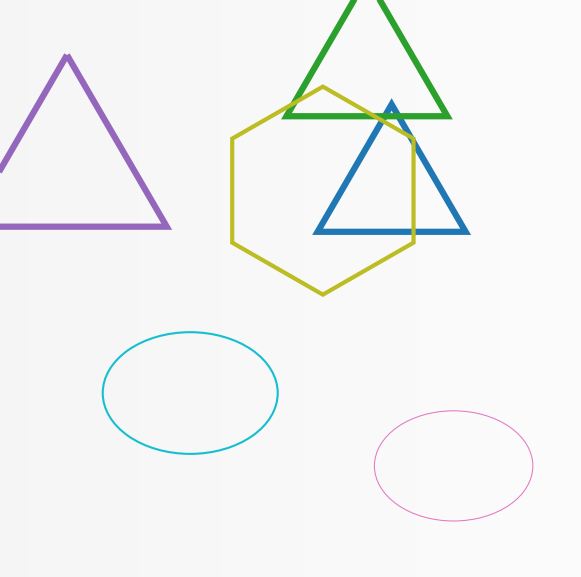[{"shape": "triangle", "thickness": 3, "radius": 0.74, "center": [0.674, 0.671]}, {"shape": "triangle", "thickness": 3, "radius": 0.8, "center": [0.631, 0.878]}, {"shape": "triangle", "thickness": 3, "radius": 0.99, "center": [0.115, 0.706]}, {"shape": "oval", "thickness": 0.5, "radius": 0.68, "center": [0.78, 0.192]}, {"shape": "hexagon", "thickness": 2, "radius": 0.9, "center": [0.555, 0.669]}, {"shape": "oval", "thickness": 1, "radius": 0.75, "center": [0.327, 0.319]}]